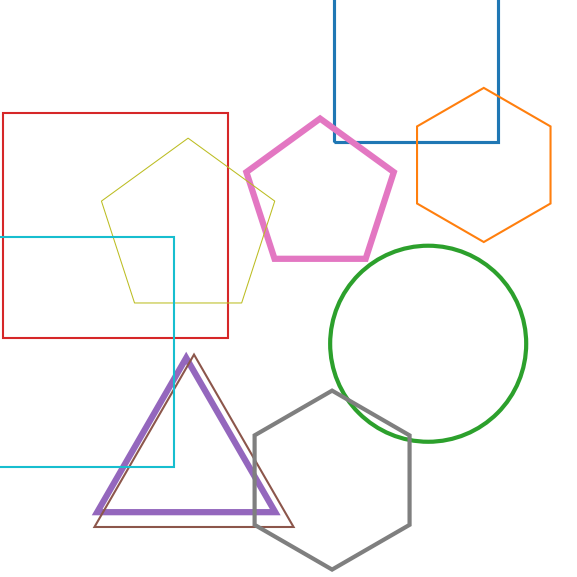[{"shape": "square", "thickness": 1.5, "radius": 0.71, "center": [0.721, 0.896]}, {"shape": "hexagon", "thickness": 1, "radius": 0.67, "center": [0.838, 0.713]}, {"shape": "circle", "thickness": 2, "radius": 0.85, "center": [0.741, 0.404]}, {"shape": "square", "thickness": 1, "radius": 0.97, "center": [0.2, 0.608]}, {"shape": "triangle", "thickness": 3, "radius": 0.89, "center": [0.322, 0.201]}, {"shape": "triangle", "thickness": 1, "radius": 1.0, "center": [0.336, 0.186]}, {"shape": "pentagon", "thickness": 3, "radius": 0.67, "center": [0.554, 0.66]}, {"shape": "hexagon", "thickness": 2, "radius": 0.77, "center": [0.575, 0.168]}, {"shape": "pentagon", "thickness": 0.5, "radius": 0.79, "center": [0.326, 0.602]}, {"shape": "square", "thickness": 1, "radius": 0.99, "center": [0.103, 0.389]}]